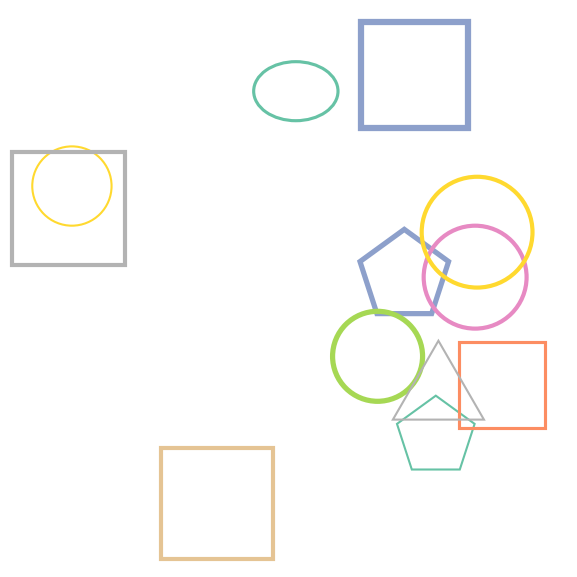[{"shape": "oval", "thickness": 1.5, "radius": 0.37, "center": [0.512, 0.841]}, {"shape": "pentagon", "thickness": 1, "radius": 0.35, "center": [0.755, 0.243]}, {"shape": "square", "thickness": 1.5, "radius": 0.37, "center": [0.87, 0.333]}, {"shape": "pentagon", "thickness": 2.5, "radius": 0.4, "center": [0.7, 0.521]}, {"shape": "square", "thickness": 3, "radius": 0.46, "center": [0.718, 0.869]}, {"shape": "circle", "thickness": 2, "radius": 0.45, "center": [0.823, 0.519]}, {"shape": "circle", "thickness": 2.5, "radius": 0.39, "center": [0.654, 0.382]}, {"shape": "circle", "thickness": 1, "radius": 0.34, "center": [0.125, 0.677]}, {"shape": "circle", "thickness": 2, "radius": 0.48, "center": [0.826, 0.597]}, {"shape": "square", "thickness": 2, "radius": 0.48, "center": [0.376, 0.128]}, {"shape": "triangle", "thickness": 1, "radius": 0.46, "center": [0.759, 0.318]}, {"shape": "square", "thickness": 2, "radius": 0.49, "center": [0.119, 0.638]}]